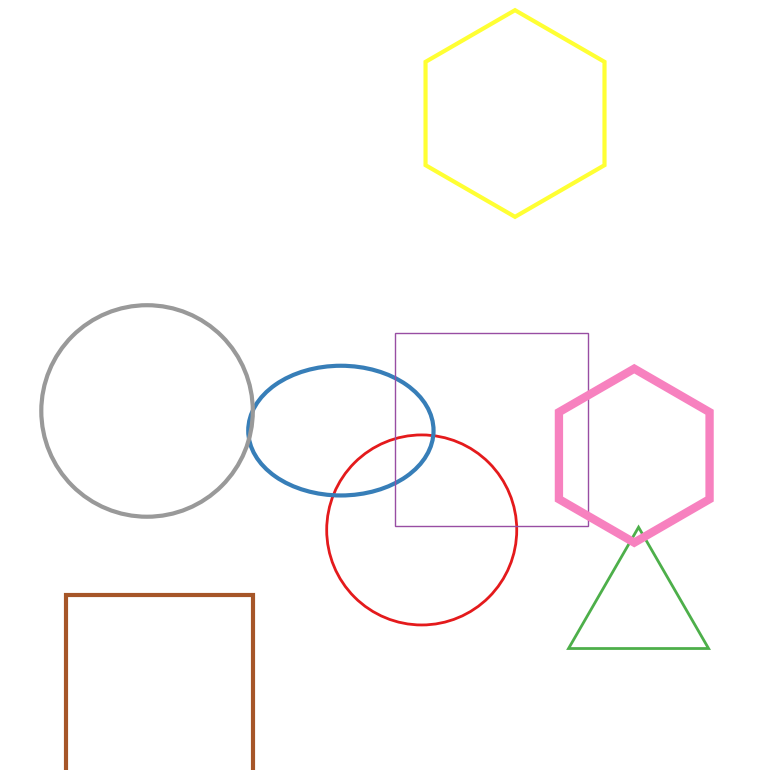[{"shape": "circle", "thickness": 1, "radius": 0.62, "center": [0.548, 0.312]}, {"shape": "oval", "thickness": 1.5, "radius": 0.6, "center": [0.443, 0.441]}, {"shape": "triangle", "thickness": 1, "radius": 0.52, "center": [0.829, 0.21]}, {"shape": "square", "thickness": 0.5, "radius": 0.63, "center": [0.638, 0.442]}, {"shape": "hexagon", "thickness": 1.5, "radius": 0.67, "center": [0.669, 0.853]}, {"shape": "square", "thickness": 1.5, "radius": 0.61, "center": [0.207, 0.106]}, {"shape": "hexagon", "thickness": 3, "radius": 0.56, "center": [0.824, 0.408]}, {"shape": "circle", "thickness": 1.5, "radius": 0.69, "center": [0.191, 0.466]}]